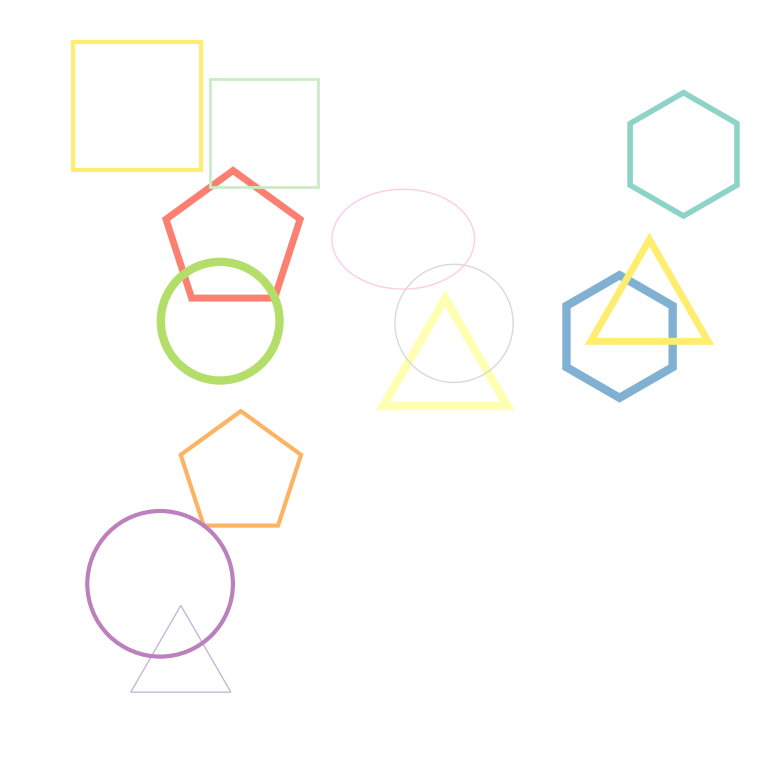[{"shape": "hexagon", "thickness": 2, "radius": 0.4, "center": [0.888, 0.8]}, {"shape": "triangle", "thickness": 3, "radius": 0.47, "center": [0.578, 0.519]}, {"shape": "triangle", "thickness": 0.5, "radius": 0.38, "center": [0.235, 0.139]}, {"shape": "pentagon", "thickness": 2.5, "radius": 0.46, "center": [0.303, 0.687]}, {"shape": "hexagon", "thickness": 3, "radius": 0.4, "center": [0.805, 0.563]}, {"shape": "pentagon", "thickness": 1.5, "radius": 0.41, "center": [0.313, 0.384]}, {"shape": "circle", "thickness": 3, "radius": 0.39, "center": [0.286, 0.583]}, {"shape": "oval", "thickness": 0.5, "radius": 0.46, "center": [0.524, 0.689]}, {"shape": "circle", "thickness": 0.5, "radius": 0.38, "center": [0.59, 0.58]}, {"shape": "circle", "thickness": 1.5, "radius": 0.47, "center": [0.208, 0.242]}, {"shape": "square", "thickness": 1, "radius": 0.35, "center": [0.342, 0.828]}, {"shape": "triangle", "thickness": 2.5, "radius": 0.44, "center": [0.843, 0.601]}, {"shape": "square", "thickness": 1.5, "radius": 0.41, "center": [0.178, 0.862]}]